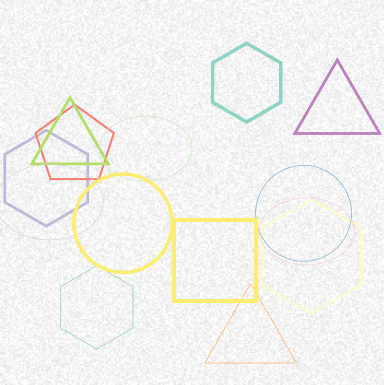[{"shape": "hexagon", "thickness": 2.5, "radius": 0.51, "center": [0.641, 0.785]}, {"shape": "hexagon", "thickness": 0.5, "radius": 0.54, "center": [0.252, 0.202]}, {"shape": "hexagon", "thickness": 1, "radius": 0.74, "center": [0.809, 0.334]}, {"shape": "hexagon", "thickness": 2, "radius": 0.62, "center": [0.12, 0.537]}, {"shape": "pentagon", "thickness": 1.5, "radius": 0.53, "center": [0.194, 0.621]}, {"shape": "circle", "thickness": 0.5, "radius": 0.62, "center": [0.789, 0.446]}, {"shape": "triangle", "thickness": 0.5, "radius": 0.69, "center": [0.651, 0.126]}, {"shape": "triangle", "thickness": 2, "radius": 0.57, "center": [0.182, 0.632]}, {"shape": "oval", "thickness": 0.5, "radius": 0.62, "center": [0.797, 0.399]}, {"shape": "oval", "thickness": 0.5, "radius": 0.7, "center": [0.128, 0.475]}, {"shape": "triangle", "thickness": 2, "radius": 0.64, "center": [0.876, 0.717]}, {"shape": "oval", "thickness": 0.5, "radius": 0.6, "center": [0.378, 0.614]}, {"shape": "square", "thickness": 3, "radius": 0.53, "center": [0.559, 0.323]}, {"shape": "circle", "thickness": 2.5, "radius": 0.64, "center": [0.32, 0.42]}]